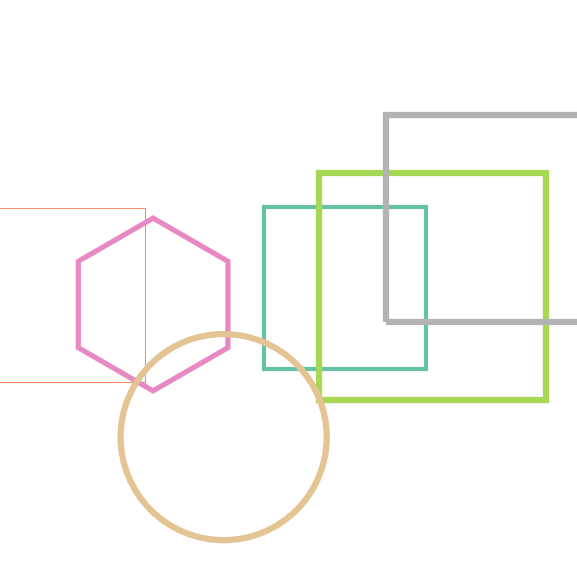[{"shape": "square", "thickness": 2, "radius": 0.7, "center": [0.598, 0.5]}, {"shape": "square", "thickness": 0.5, "radius": 0.75, "center": [0.1, 0.488]}, {"shape": "hexagon", "thickness": 2.5, "radius": 0.75, "center": [0.265, 0.472]}, {"shape": "square", "thickness": 3, "radius": 0.98, "center": [0.748, 0.503]}, {"shape": "circle", "thickness": 3, "radius": 0.89, "center": [0.387, 0.242]}, {"shape": "square", "thickness": 3, "radius": 0.9, "center": [0.847, 0.62]}]